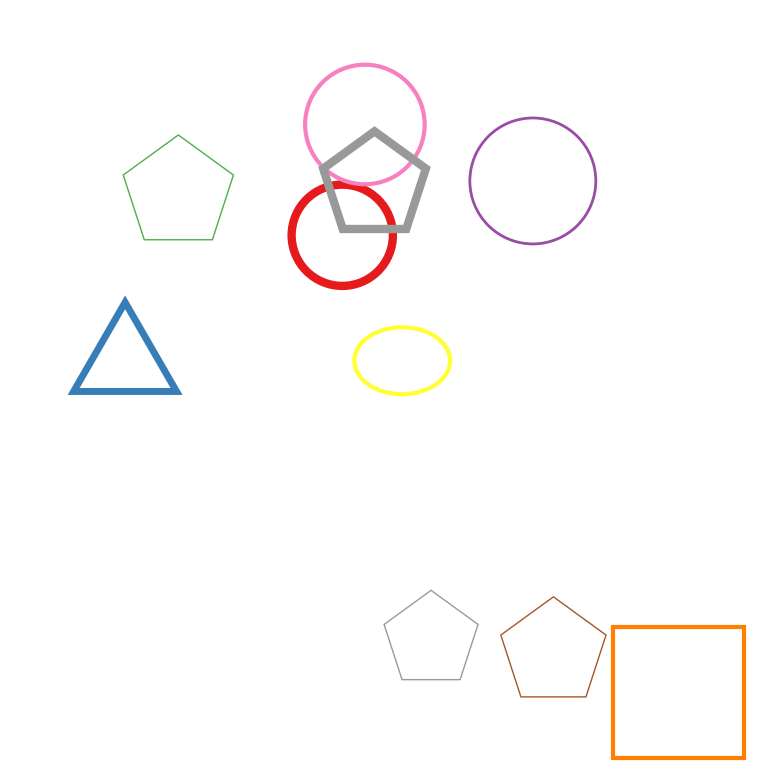[{"shape": "circle", "thickness": 3, "radius": 0.33, "center": [0.444, 0.694]}, {"shape": "triangle", "thickness": 2.5, "radius": 0.39, "center": [0.162, 0.53]}, {"shape": "pentagon", "thickness": 0.5, "radius": 0.38, "center": [0.232, 0.749]}, {"shape": "circle", "thickness": 1, "radius": 0.41, "center": [0.692, 0.765]}, {"shape": "square", "thickness": 1.5, "radius": 0.43, "center": [0.882, 0.101]}, {"shape": "oval", "thickness": 1.5, "radius": 0.31, "center": [0.522, 0.531]}, {"shape": "pentagon", "thickness": 0.5, "radius": 0.36, "center": [0.719, 0.153]}, {"shape": "circle", "thickness": 1.5, "radius": 0.39, "center": [0.474, 0.838]}, {"shape": "pentagon", "thickness": 3, "radius": 0.35, "center": [0.486, 0.759]}, {"shape": "pentagon", "thickness": 0.5, "radius": 0.32, "center": [0.56, 0.169]}]